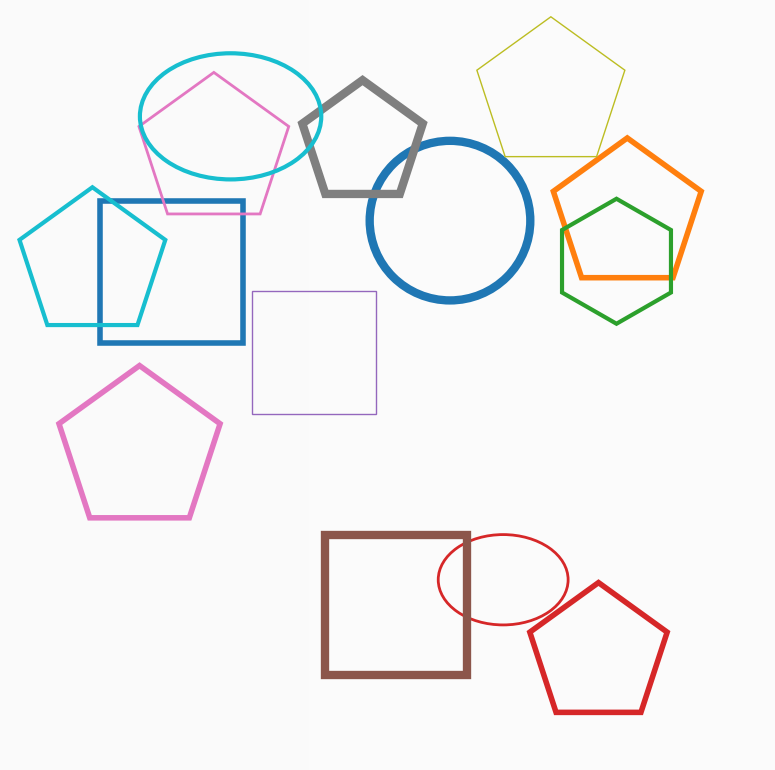[{"shape": "circle", "thickness": 3, "radius": 0.52, "center": [0.581, 0.713]}, {"shape": "square", "thickness": 2, "radius": 0.46, "center": [0.221, 0.647]}, {"shape": "pentagon", "thickness": 2, "radius": 0.5, "center": [0.809, 0.72]}, {"shape": "hexagon", "thickness": 1.5, "radius": 0.41, "center": [0.795, 0.661]}, {"shape": "pentagon", "thickness": 2, "radius": 0.47, "center": [0.772, 0.15]}, {"shape": "oval", "thickness": 1, "radius": 0.42, "center": [0.649, 0.247]}, {"shape": "square", "thickness": 0.5, "radius": 0.4, "center": [0.405, 0.542]}, {"shape": "square", "thickness": 3, "radius": 0.46, "center": [0.511, 0.215]}, {"shape": "pentagon", "thickness": 1, "radius": 0.51, "center": [0.276, 0.804]}, {"shape": "pentagon", "thickness": 2, "radius": 0.55, "center": [0.18, 0.416]}, {"shape": "pentagon", "thickness": 3, "radius": 0.41, "center": [0.468, 0.814]}, {"shape": "pentagon", "thickness": 0.5, "radius": 0.5, "center": [0.711, 0.878]}, {"shape": "oval", "thickness": 1.5, "radius": 0.59, "center": [0.298, 0.849]}, {"shape": "pentagon", "thickness": 1.5, "radius": 0.49, "center": [0.119, 0.658]}]